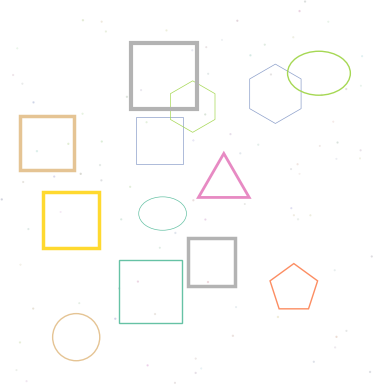[{"shape": "square", "thickness": 1, "radius": 0.41, "center": [0.391, 0.242]}, {"shape": "oval", "thickness": 0.5, "radius": 0.31, "center": [0.422, 0.445]}, {"shape": "pentagon", "thickness": 1, "radius": 0.32, "center": [0.763, 0.25]}, {"shape": "hexagon", "thickness": 0.5, "radius": 0.39, "center": [0.715, 0.756]}, {"shape": "square", "thickness": 0.5, "radius": 0.3, "center": [0.415, 0.634]}, {"shape": "triangle", "thickness": 2, "radius": 0.38, "center": [0.581, 0.525]}, {"shape": "hexagon", "thickness": 0.5, "radius": 0.33, "center": [0.501, 0.723]}, {"shape": "oval", "thickness": 1, "radius": 0.41, "center": [0.828, 0.81]}, {"shape": "square", "thickness": 2.5, "radius": 0.37, "center": [0.185, 0.428]}, {"shape": "square", "thickness": 2.5, "radius": 0.35, "center": [0.121, 0.628]}, {"shape": "circle", "thickness": 1, "radius": 0.31, "center": [0.198, 0.124]}, {"shape": "square", "thickness": 2.5, "radius": 0.31, "center": [0.55, 0.319]}, {"shape": "square", "thickness": 3, "radius": 0.43, "center": [0.426, 0.802]}]